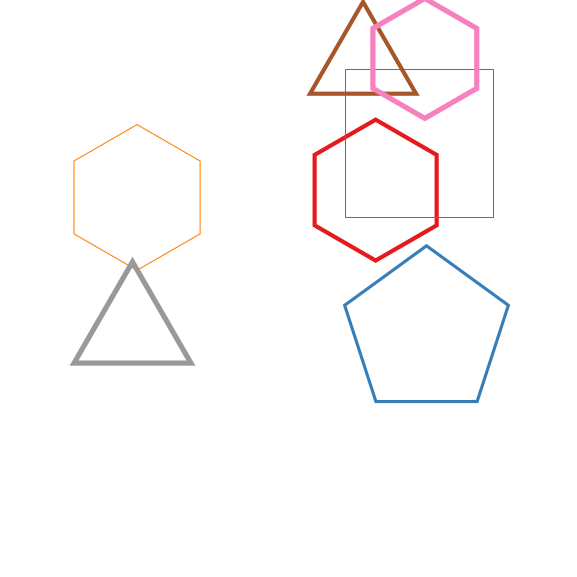[{"shape": "hexagon", "thickness": 2, "radius": 0.61, "center": [0.65, 0.67]}, {"shape": "pentagon", "thickness": 1.5, "radius": 0.75, "center": [0.739, 0.424]}, {"shape": "square", "thickness": 0.5, "radius": 0.64, "center": [0.725, 0.752]}, {"shape": "hexagon", "thickness": 0.5, "radius": 0.63, "center": [0.237, 0.657]}, {"shape": "triangle", "thickness": 2, "radius": 0.53, "center": [0.629, 0.89]}, {"shape": "hexagon", "thickness": 2.5, "radius": 0.52, "center": [0.736, 0.898]}, {"shape": "triangle", "thickness": 2.5, "radius": 0.58, "center": [0.229, 0.429]}]